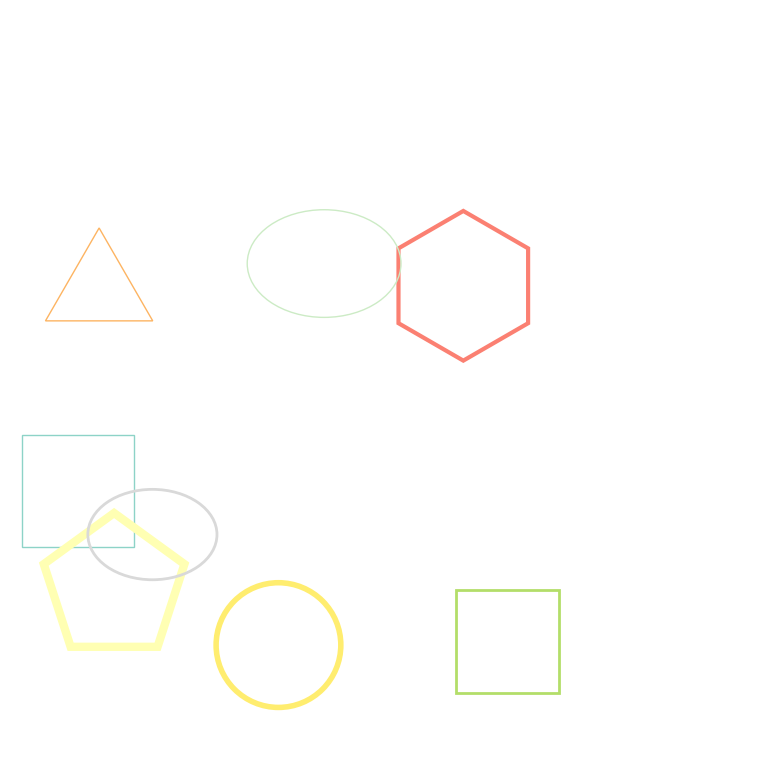[{"shape": "square", "thickness": 0.5, "radius": 0.36, "center": [0.101, 0.363]}, {"shape": "pentagon", "thickness": 3, "radius": 0.48, "center": [0.148, 0.238]}, {"shape": "hexagon", "thickness": 1.5, "radius": 0.49, "center": [0.602, 0.629]}, {"shape": "triangle", "thickness": 0.5, "radius": 0.4, "center": [0.129, 0.624]}, {"shape": "square", "thickness": 1, "radius": 0.34, "center": [0.659, 0.167]}, {"shape": "oval", "thickness": 1, "radius": 0.42, "center": [0.198, 0.306]}, {"shape": "oval", "thickness": 0.5, "radius": 0.5, "center": [0.421, 0.658]}, {"shape": "circle", "thickness": 2, "radius": 0.4, "center": [0.362, 0.162]}]